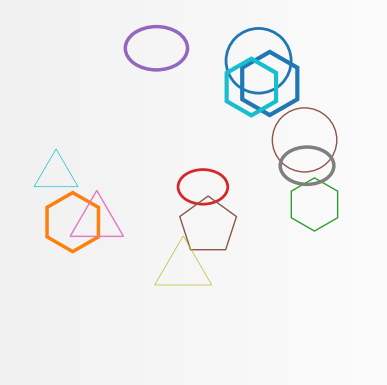[{"shape": "circle", "thickness": 2, "radius": 0.42, "center": [0.667, 0.842]}, {"shape": "hexagon", "thickness": 3, "radius": 0.41, "center": [0.696, 0.783]}, {"shape": "hexagon", "thickness": 2.5, "radius": 0.38, "center": [0.188, 0.423]}, {"shape": "hexagon", "thickness": 1, "radius": 0.35, "center": [0.812, 0.469]}, {"shape": "oval", "thickness": 2, "radius": 0.32, "center": [0.524, 0.515]}, {"shape": "oval", "thickness": 2.5, "radius": 0.4, "center": [0.404, 0.875]}, {"shape": "circle", "thickness": 1, "radius": 0.42, "center": [0.786, 0.637]}, {"shape": "pentagon", "thickness": 1, "radius": 0.38, "center": [0.537, 0.414]}, {"shape": "triangle", "thickness": 1, "radius": 0.4, "center": [0.25, 0.426]}, {"shape": "oval", "thickness": 2.5, "radius": 0.35, "center": [0.792, 0.57]}, {"shape": "triangle", "thickness": 0.5, "radius": 0.43, "center": [0.473, 0.302]}, {"shape": "hexagon", "thickness": 3, "radius": 0.37, "center": [0.649, 0.774]}, {"shape": "triangle", "thickness": 0.5, "radius": 0.33, "center": [0.145, 0.548]}]